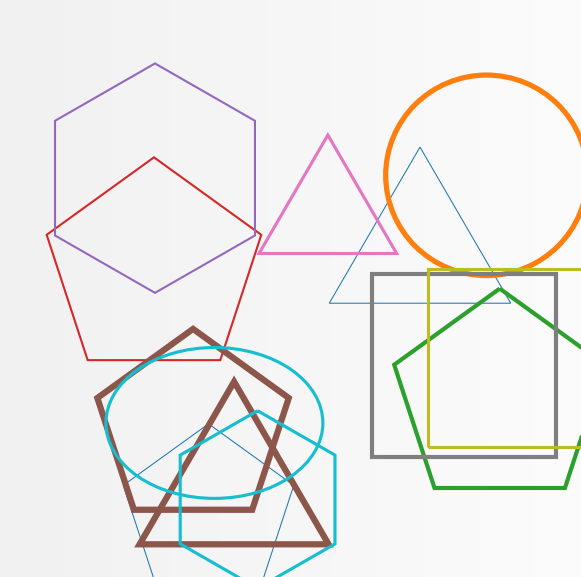[{"shape": "pentagon", "thickness": 0.5, "radius": 0.77, "center": [0.359, 0.111]}, {"shape": "triangle", "thickness": 0.5, "radius": 0.9, "center": [0.723, 0.564]}, {"shape": "circle", "thickness": 2.5, "radius": 0.87, "center": [0.837, 0.696]}, {"shape": "pentagon", "thickness": 2, "radius": 0.95, "center": [0.86, 0.309]}, {"shape": "pentagon", "thickness": 1, "radius": 0.97, "center": [0.265, 0.533]}, {"shape": "hexagon", "thickness": 1, "radius": 0.99, "center": [0.267, 0.691]}, {"shape": "triangle", "thickness": 3, "radius": 0.94, "center": [0.403, 0.15]}, {"shape": "pentagon", "thickness": 3, "radius": 0.87, "center": [0.332, 0.256]}, {"shape": "triangle", "thickness": 1.5, "radius": 0.68, "center": [0.564, 0.629]}, {"shape": "square", "thickness": 2, "radius": 0.79, "center": [0.799, 0.367]}, {"shape": "square", "thickness": 1.5, "radius": 0.77, "center": [0.891, 0.379]}, {"shape": "hexagon", "thickness": 1.5, "radius": 0.77, "center": [0.443, 0.134]}, {"shape": "oval", "thickness": 1.5, "radius": 0.93, "center": [0.369, 0.267]}]